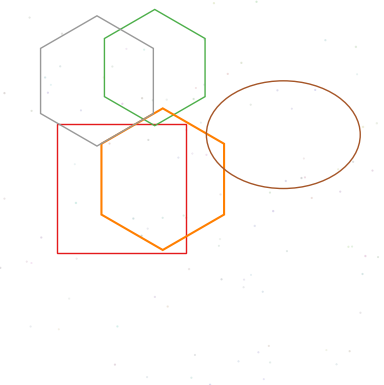[{"shape": "square", "thickness": 1, "radius": 0.84, "center": [0.316, 0.511]}, {"shape": "hexagon", "thickness": 1, "radius": 0.75, "center": [0.402, 0.824]}, {"shape": "hexagon", "thickness": 1.5, "radius": 0.92, "center": [0.423, 0.535]}, {"shape": "oval", "thickness": 1, "radius": 1.0, "center": [0.736, 0.65]}, {"shape": "hexagon", "thickness": 1, "radius": 0.85, "center": [0.252, 0.79]}]